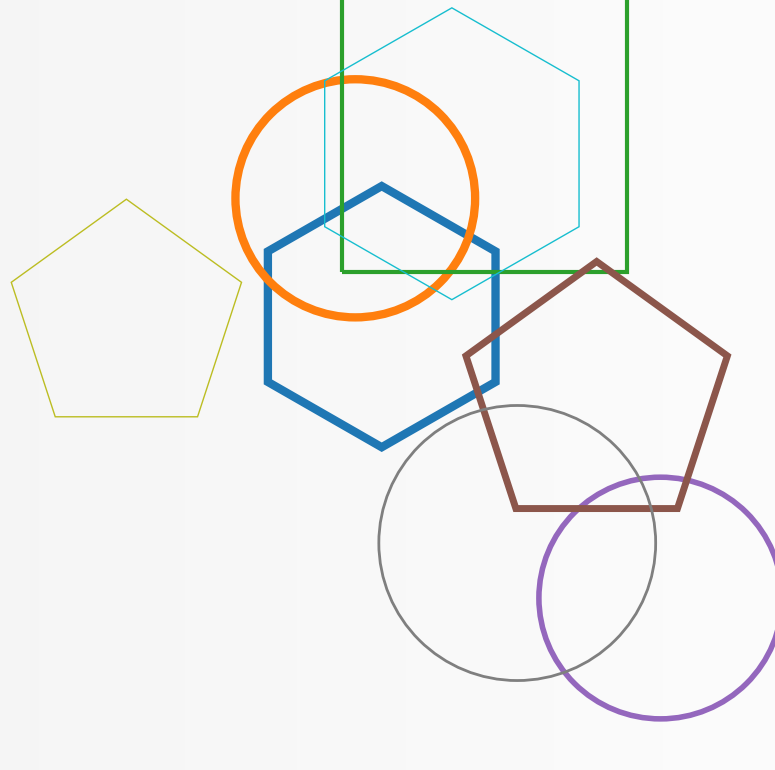[{"shape": "hexagon", "thickness": 3, "radius": 0.85, "center": [0.493, 0.589]}, {"shape": "circle", "thickness": 3, "radius": 0.77, "center": [0.458, 0.742]}, {"shape": "square", "thickness": 1.5, "radius": 0.92, "center": [0.625, 0.83]}, {"shape": "circle", "thickness": 2, "radius": 0.78, "center": [0.852, 0.223]}, {"shape": "pentagon", "thickness": 2.5, "radius": 0.89, "center": [0.77, 0.483]}, {"shape": "circle", "thickness": 1, "radius": 0.89, "center": [0.667, 0.295]}, {"shape": "pentagon", "thickness": 0.5, "radius": 0.78, "center": [0.163, 0.585]}, {"shape": "hexagon", "thickness": 0.5, "radius": 0.95, "center": [0.583, 0.8]}]